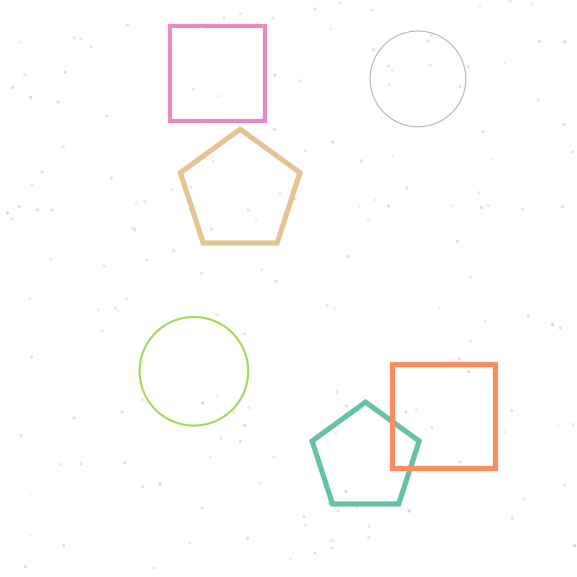[{"shape": "pentagon", "thickness": 2.5, "radius": 0.49, "center": [0.633, 0.205]}, {"shape": "square", "thickness": 2.5, "radius": 0.45, "center": [0.768, 0.279]}, {"shape": "square", "thickness": 2, "radius": 0.41, "center": [0.376, 0.871]}, {"shape": "circle", "thickness": 1, "radius": 0.47, "center": [0.336, 0.356]}, {"shape": "pentagon", "thickness": 2.5, "radius": 0.54, "center": [0.416, 0.666]}, {"shape": "circle", "thickness": 0.5, "radius": 0.41, "center": [0.724, 0.862]}]